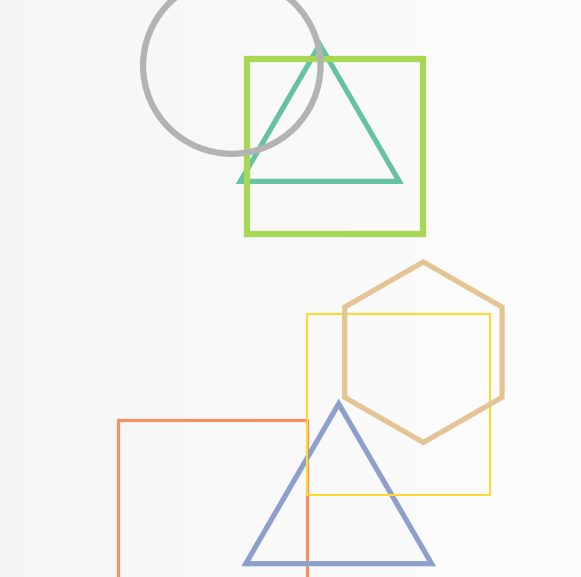[{"shape": "triangle", "thickness": 2.5, "radius": 0.79, "center": [0.55, 0.764]}, {"shape": "square", "thickness": 1.5, "radius": 0.81, "center": [0.365, 0.108]}, {"shape": "triangle", "thickness": 2.5, "radius": 0.92, "center": [0.583, 0.115]}, {"shape": "square", "thickness": 3, "radius": 0.76, "center": [0.576, 0.745]}, {"shape": "square", "thickness": 1, "radius": 0.78, "center": [0.686, 0.299]}, {"shape": "hexagon", "thickness": 2.5, "radius": 0.78, "center": [0.728, 0.389]}, {"shape": "circle", "thickness": 3, "radius": 0.76, "center": [0.399, 0.885]}]